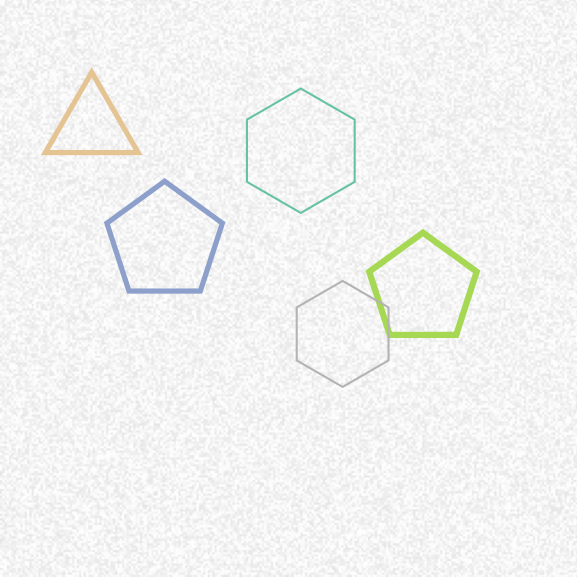[{"shape": "hexagon", "thickness": 1, "radius": 0.54, "center": [0.521, 0.738]}, {"shape": "pentagon", "thickness": 2.5, "radius": 0.53, "center": [0.285, 0.58]}, {"shape": "pentagon", "thickness": 3, "radius": 0.49, "center": [0.732, 0.498]}, {"shape": "triangle", "thickness": 2.5, "radius": 0.46, "center": [0.159, 0.781]}, {"shape": "hexagon", "thickness": 1, "radius": 0.46, "center": [0.593, 0.421]}]